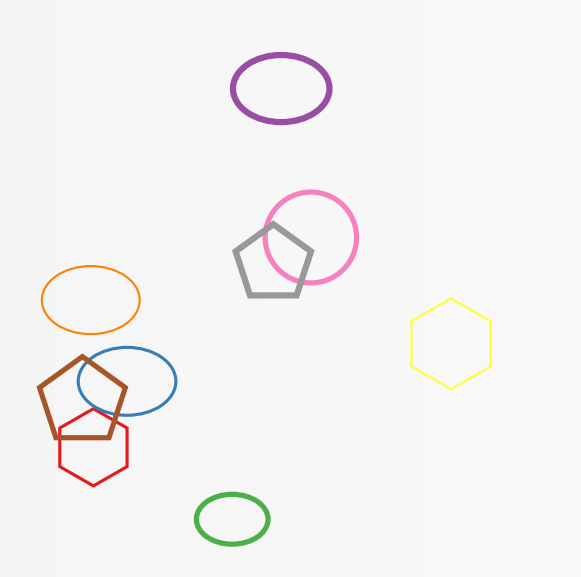[{"shape": "hexagon", "thickness": 1.5, "radius": 0.33, "center": [0.161, 0.225]}, {"shape": "oval", "thickness": 1.5, "radius": 0.42, "center": [0.219, 0.339]}, {"shape": "oval", "thickness": 2.5, "radius": 0.31, "center": [0.399, 0.1]}, {"shape": "oval", "thickness": 3, "radius": 0.42, "center": [0.484, 0.846]}, {"shape": "oval", "thickness": 1, "radius": 0.42, "center": [0.156, 0.479]}, {"shape": "hexagon", "thickness": 1, "radius": 0.39, "center": [0.776, 0.404]}, {"shape": "pentagon", "thickness": 2.5, "radius": 0.39, "center": [0.142, 0.304]}, {"shape": "circle", "thickness": 2.5, "radius": 0.39, "center": [0.535, 0.588]}, {"shape": "pentagon", "thickness": 3, "radius": 0.34, "center": [0.47, 0.543]}]